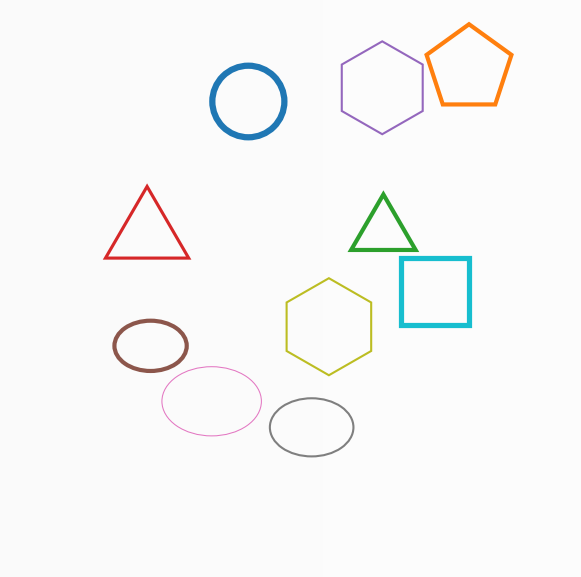[{"shape": "circle", "thickness": 3, "radius": 0.31, "center": [0.427, 0.823]}, {"shape": "pentagon", "thickness": 2, "radius": 0.38, "center": [0.807, 0.88]}, {"shape": "triangle", "thickness": 2, "radius": 0.32, "center": [0.66, 0.598]}, {"shape": "triangle", "thickness": 1.5, "radius": 0.41, "center": [0.253, 0.594]}, {"shape": "hexagon", "thickness": 1, "radius": 0.4, "center": [0.658, 0.847]}, {"shape": "oval", "thickness": 2, "radius": 0.31, "center": [0.259, 0.4]}, {"shape": "oval", "thickness": 0.5, "radius": 0.43, "center": [0.364, 0.304]}, {"shape": "oval", "thickness": 1, "radius": 0.36, "center": [0.536, 0.259]}, {"shape": "hexagon", "thickness": 1, "radius": 0.42, "center": [0.566, 0.433]}, {"shape": "square", "thickness": 2.5, "radius": 0.29, "center": [0.748, 0.495]}]